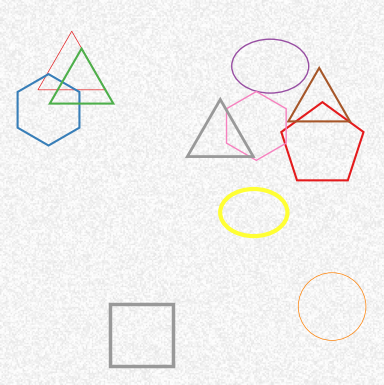[{"shape": "pentagon", "thickness": 1.5, "radius": 0.56, "center": [0.837, 0.622]}, {"shape": "triangle", "thickness": 0.5, "radius": 0.51, "center": [0.186, 0.817]}, {"shape": "hexagon", "thickness": 1.5, "radius": 0.46, "center": [0.126, 0.715]}, {"shape": "triangle", "thickness": 1.5, "radius": 0.48, "center": [0.212, 0.779]}, {"shape": "oval", "thickness": 1, "radius": 0.5, "center": [0.702, 0.828]}, {"shape": "circle", "thickness": 0.5, "radius": 0.44, "center": [0.863, 0.204]}, {"shape": "oval", "thickness": 3, "radius": 0.44, "center": [0.659, 0.448]}, {"shape": "triangle", "thickness": 1.5, "radius": 0.46, "center": [0.829, 0.731]}, {"shape": "hexagon", "thickness": 1, "radius": 0.45, "center": [0.666, 0.673]}, {"shape": "square", "thickness": 2.5, "radius": 0.41, "center": [0.368, 0.13]}, {"shape": "triangle", "thickness": 2, "radius": 0.49, "center": [0.572, 0.643]}]